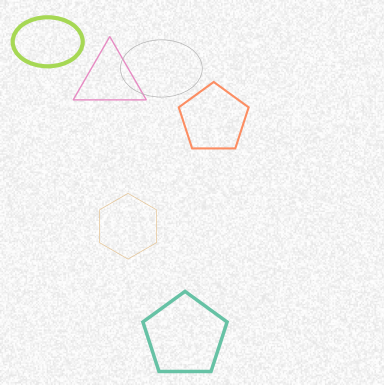[{"shape": "pentagon", "thickness": 2.5, "radius": 0.57, "center": [0.481, 0.128]}, {"shape": "pentagon", "thickness": 1.5, "radius": 0.48, "center": [0.555, 0.692]}, {"shape": "triangle", "thickness": 1, "radius": 0.55, "center": [0.285, 0.795]}, {"shape": "oval", "thickness": 3, "radius": 0.45, "center": [0.124, 0.891]}, {"shape": "hexagon", "thickness": 0.5, "radius": 0.43, "center": [0.333, 0.412]}, {"shape": "oval", "thickness": 0.5, "radius": 0.53, "center": [0.419, 0.822]}]